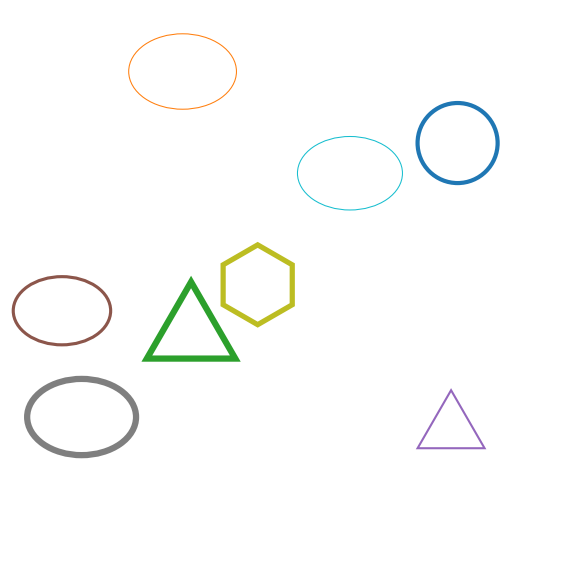[{"shape": "circle", "thickness": 2, "radius": 0.35, "center": [0.792, 0.751]}, {"shape": "oval", "thickness": 0.5, "radius": 0.47, "center": [0.316, 0.875]}, {"shape": "triangle", "thickness": 3, "radius": 0.44, "center": [0.331, 0.422]}, {"shape": "triangle", "thickness": 1, "radius": 0.33, "center": [0.781, 0.256]}, {"shape": "oval", "thickness": 1.5, "radius": 0.42, "center": [0.107, 0.461]}, {"shape": "oval", "thickness": 3, "radius": 0.47, "center": [0.141, 0.277]}, {"shape": "hexagon", "thickness": 2.5, "radius": 0.35, "center": [0.446, 0.506]}, {"shape": "oval", "thickness": 0.5, "radius": 0.45, "center": [0.606, 0.699]}]